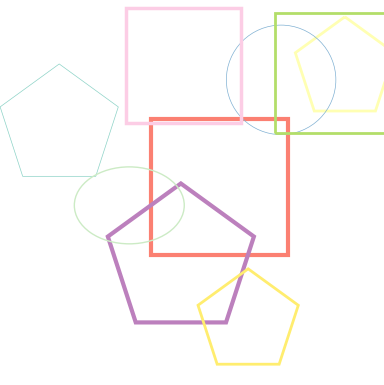[{"shape": "pentagon", "thickness": 0.5, "radius": 0.81, "center": [0.154, 0.673]}, {"shape": "pentagon", "thickness": 2, "radius": 0.68, "center": [0.896, 0.821]}, {"shape": "square", "thickness": 3, "radius": 0.88, "center": [0.57, 0.514]}, {"shape": "circle", "thickness": 0.5, "radius": 0.71, "center": [0.73, 0.793]}, {"shape": "square", "thickness": 2, "radius": 0.78, "center": [0.87, 0.81]}, {"shape": "square", "thickness": 2.5, "radius": 0.75, "center": [0.477, 0.83]}, {"shape": "pentagon", "thickness": 3, "radius": 1.0, "center": [0.47, 0.324]}, {"shape": "oval", "thickness": 1, "radius": 0.71, "center": [0.336, 0.467]}, {"shape": "pentagon", "thickness": 2, "radius": 0.68, "center": [0.645, 0.165]}]